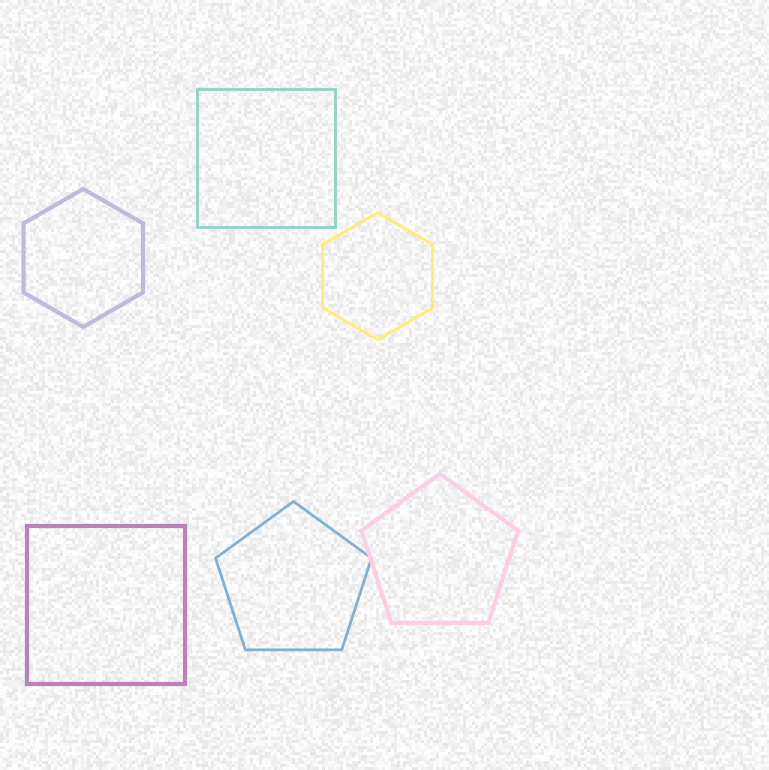[{"shape": "square", "thickness": 1, "radius": 0.45, "center": [0.345, 0.795]}, {"shape": "hexagon", "thickness": 1.5, "radius": 0.45, "center": [0.108, 0.665]}, {"shape": "pentagon", "thickness": 1, "radius": 0.53, "center": [0.381, 0.242]}, {"shape": "pentagon", "thickness": 1.5, "radius": 0.54, "center": [0.571, 0.278]}, {"shape": "square", "thickness": 1.5, "radius": 0.51, "center": [0.137, 0.215]}, {"shape": "hexagon", "thickness": 1, "radius": 0.41, "center": [0.49, 0.641]}]